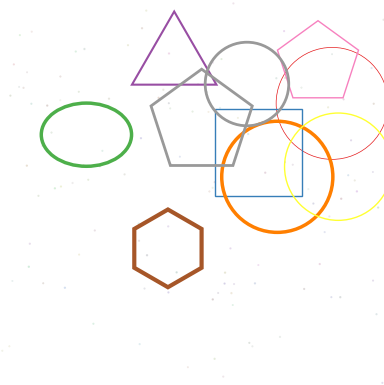[{"shape": "circle", "thickness": 0.5, "radius": 0.73, "center": [0.863, 0.731]}, {"shape": "square", "thickness": 1, "radius": 0.57, "center": [0.671, 0.604]}, {"shape": "oval", "thickness": 2.5, "radius": 0.59, "center": [0.224, 0.65]}, {"shape": "triangle", "thickness": 1.5, "radius": 0.63, "center": [0.452, 0.843]}, {"shape": "circle", "thickness": 2.5, "radius": 0.72, "center": [0.72, 0.541]}, {"shape": "circle", "thickness": 1, "radius": 0.7, "center": [0.878, 0.567]}, {"shape": "hexagon", "thickness": 3, "radius": 0.5, "center": [0.436, 0.355]}, {"shape": "pentagon", "thickness": 1, "radius": 0.55, "center": [0.826, 0.836]}, {"shape": "pentagon", "thickness": 2, "radius": 0.69, "center": [0.524, 0.682]}, {"shape": "circle", "thickness": 2, "radius": 0.54, "center": [0.641, 0.782]}]